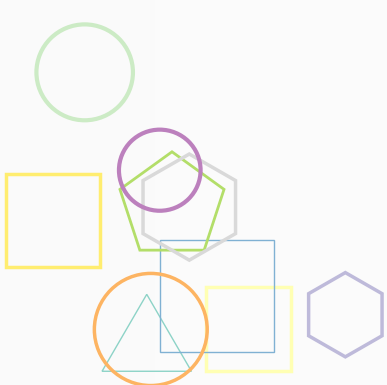[{"shape": "triangle", "thickness": 1, "radius": 0.67, "center": [0.379, 0.102]}, {"shape": "square", "thickness": 2.5, "radius": 0.55, "center": [0.642, 0.145]}, {"shape": "hexagon", "thickness": 2.5, "radius": 0.55, "center": [0.891, 0.183]}, {"shape": "square", "thickness": 1, "radius": 0.73, "center": [0.56, 0.231]}, {"shape": "circle", "thickness": 2.5, "radius": 0.73, "center": [0.389, 0.144]}, {"shape": "pentagon", "thickness": 2, "radius": 0.71, "center": [0.444, 0.464]}, {"shape": "hexagon", "thickness": 2.5, "radius": 0.69, "center": [0.488, 0.462]}, {"shape": "circle", "thickness": 3, "radius": 0.53, "center": [0.412, 0.558]}, {"shape": "circle", "thickness": 3, "radius": 0.62, "center": [0.219, 0.812]}, {"shape": "square", "thickness": 2.5, "radius": 0.6, "center": [0.136, 0.427]}]